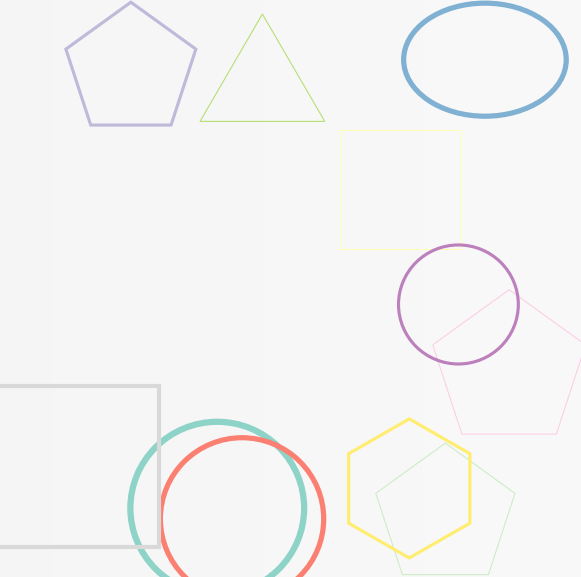[{"shape": "circle", "thickness": 3, "radius": 0.75, "center": [0.374, 0.119]}, {"shape": "square", "thickness": 0.5, "radius": 0.52, "center": [0.688, 0.671]}, {"shape": "pentagon", "thickness": 1.5, "radius": 0.59, "center": [0.225, 0.878]}, {"shape": "circle", "thickness": 2.5, "radius": 0.7, "center": [0.416, 0.101]}, {"shape": "oval", "thickness": 2.5, "radius": 0.7, "center": [0.834, 0.896]}, {"shape": "triangle", "thickness": 0.5, "radius": 0.62, "center": [0.451, 0.851]}, {"shape": "pentagon", "thickness": 0.5, "radius": 0.69, "center": [0.876, 0.359]}, {"shape": "square", "thickness": 2, "radius": 0.69, "center": [0.135, 0.191]}, {"shape": "circle", "thickness": 1.5, "radius": 0.52, "center": [0.789, 0.472]}, {"shape": "pentagon", "thickness": 0.5, "radius": 0.63, "center": [0.766, 0.106]}, {"shape": "hexagon", "thickness": 1.5, "radius": 0.6, "center": [0.704, 0.153]}]